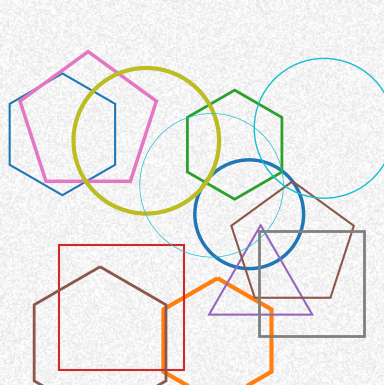[{"shape": "circle", "thickness": 2.5, "radius": 0.71, "center": [0.647, 0.444]}, {"shape": "hexagon", "thickness": 1.5, "radius": 0.79, "center": [0.162, 0.651]}, {"shape": "hexagon", "thickness": 3, "radius": 0.81, "center": [0.565, 0.115]}, {"shape": "hexagon", "thickness": 2, "radius": 0.71, "center": [0.609, 0.624]}, {"shape": "square", "thickness": 1.5, "radius": 0.81, "center": [0.317, 0.202]}, {"shape": "triangle", "thickness": 1.5, "radius": 0.77, "center": [0.677, 0.26]}, {"shape": "hexagon", "thickness": 2, "radius": 0.99, "center": [0.26, 0.11]}, {"shape": "pentagon", "thickness": 1.5, "radius": 0.84, "center": [0.76, 0.362]}, {"shape": "pentagon", "thickness": 2.5, "radius": 0.93, "center": [0.229, 0.68]}, {"shape": "square", "thickness": 2, "radius": 0.68, "center": [0.81, 0.263]}, {"shape": "circle", "thickness": 3, "radius": 0.95, "center": [0.38, 0.634]}, {"shape": "circle", "thickness": 0.5, "radius": 0.93, "center": [0.55, 0.519]}, {"shape": "circle", "thickness": 1, "radius": 0.91, "center": [0.842, 0.667]}]